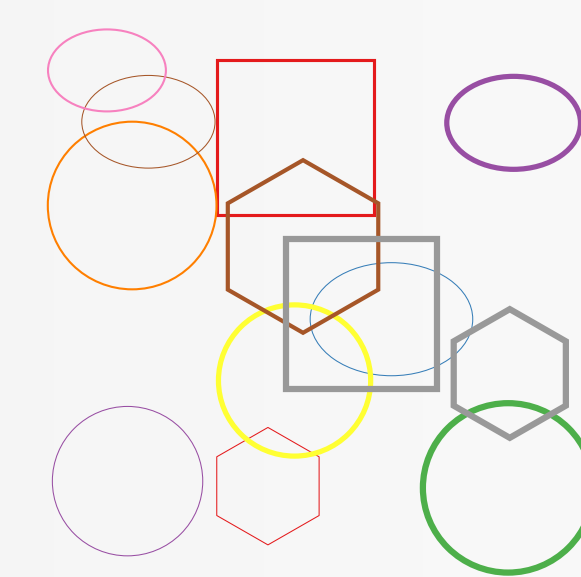[{"shape": "square", "thickness": 1.5, "radius": 0.67, "center": [0.509, 0.761]}, {"shape": "hexagon", "thickness": 0.5, "radius": 0.51, "center": [0.461, 0.157]}, {"shape": "oval", "thickness": 0.5, "radius": 0.7, "center": [0.673, 0.446]}, {"shape": "circle", "thickness": 3, "radius": 0.73, "center": [0.874, 0.154]}, {"shape": "circle", "thickness": 0.5, "radius": 0.65, "center": [0.219, 0.166]}, {"shape": "oval", "thickness": 2.5, "radius": 0.58, "center": [0.884, 0.786]}, {"shape": "circle", "thickness": 1, "radius": 0.73, "center": [0.227, 0.643]}, {"shape": "circle", "thickness": 2.5, "radius": 0.65, "center": [0.507, 0.34]}, {"shape": "hexagon", "thickness": 2, "radius": 0.75, "center": [0.521, 0.572]}, {"shape": "oval", "thickness": 0.5, "radius": 0.57, "center": [0.255, 0.788]}, {"shape": "oval", "thickness": 1, "radius": 0.51, "center": [0.184, 0.877]}, {"shape": "hexagon", "thickness": 3, "radius": 0.56, "center": [0.877, 0.352]}, {"shape": "square", "thickness": 3, "radius": 0.65, "center": [0.623, 0.455]}]